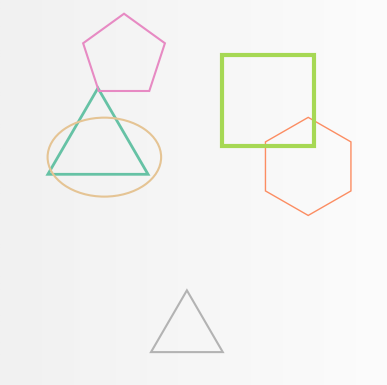[{"shape": "triangle", "thickness": 2, "radius": 0.75, "center": [0.253, 0.622]}, {"shape": "hexagon", "thickness": 1, "radius": 0.64, "center": [0.795, 0.568]}, {"shape": "pentagon", "thickness": 1.5, "radius": 0.55, "center": [0.32, 0.853]}, {"shape": "square", "thickness": 3, "radius": 0.59, "center": [0.692, 0.739]}, {"shape": "oval", "thickness": 1.5, "radius": 0.73, "center": [0.269, 0.592]}, {"shape": "triangle", "thickness": 1.5, "radius": 0.53, "center": [0.482, 0.139]}]